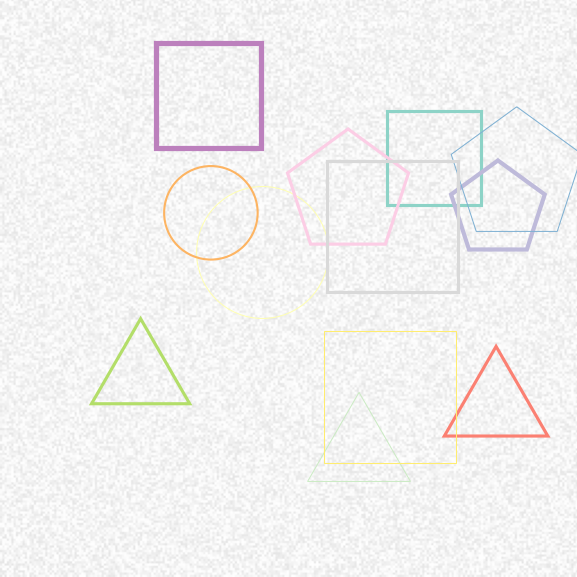[{"shape": "square", "thickness": 1.5, "radius": 0.41, "center": [0.751, 0.725]}, {"shape": "circle", "thickness": 0.5, "radius": 0.57, "center": [0.455, 0.562]}, {"shape": "pentagon", "thickness": 2, "radius": 0.43, "center": [0.862, 0.636]}, {"shape": "triangle", "thickness": 1.5, "radius": 0.52, "center": [0.859, 0.296]}, {"shape": "pentagon", "thickness": 0.5, "radius": 0.6, "center": [0.895, 0.695]}, {"shape": "circle", "thickness": 1, "radius": 0.4, "center": [0.365, 0.631]}, {"shape": "triangle", "thickness": 1.5, "radius": 0.49, "center": [0.243, 0.349]}, {"shape": "pentagon", "thickness": 1.5, "radius": 0.55, "center": [0.603, 0.666]}, {"shape": "square", "thickness": 1.5, "radius": 0.57, "center": [0.679, 0.607]}, {"shape": "square", "thickness": 2.5, "radius": 0.46, "center": [0.36, 0.833]}, {"shape": "triangle", "thickness": 0.5, "radius": 0.51, "center": [0.622, 0.217]}, {"shape": "square", "thickness": 0.5, "radius": 0.57, "center": [0.675, 0.312]}]